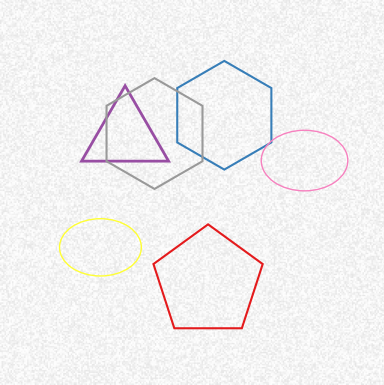[{"shape": "pentagon", "thickness": 1.5, "radius": 0.75, "center": [0.54, 0.268]}, {"shape": "hexagon", "thickness": 1.5, "radius": 0.71, "center": [0.583, 0.701]}, {"shape": "triangle", "thickness": 2, "radius": 0.65, "center": [0.325, 0.647]}, {"shape": "oval", "thickness": 1, "radius": 0.53, "center": [0.261, 0.358]}, {"shape": "oval", "thickness": 1, "radius": 0.56, "center": [0.791, 0.583]}, {"shape": "hexagon", "thickness": 1.5, "radius": 0.72, "center": [0.401, 0.653]}]